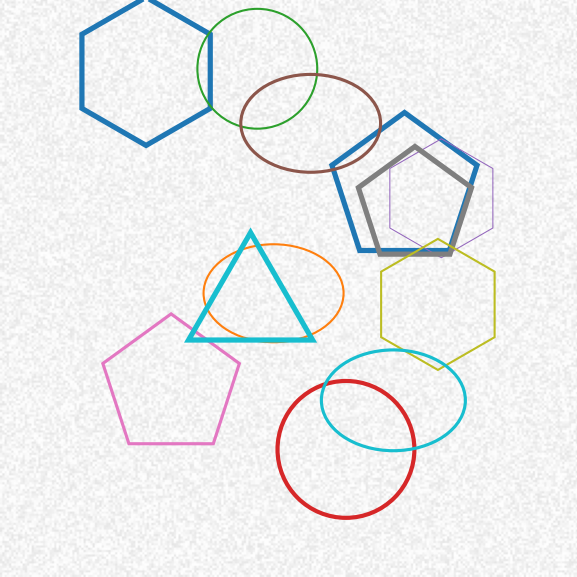[{"shape": "hexagon", "thickness": 2.5, "radius": 0.64, "center": [0.253, 0.876]}, {"shape": "pentagon", "thickness": 2.5, "radius": 0.66, "center": [0.7, 0.672]}, {"shape": "oval", "thickness": 1, "radius": 0.61, "center": [0.474, 0.491]}, {"shape": "circle", "thickness": 1, "radius": 0.52, "center": [0.446, 0.88]}, {"shape": "circle", "thickness": 2, "radius": 0.59, "center": [0.599, 0.221]}, {"shape": "hexagon", "thickness": 0.5, "radius": 0.51, "center": [0.764, 0.656]}, {"shape": "oval", "thickness": 1.5, "radius": 0.61, "center": [0.538, 0.786]}, {"shape": "pentagon", "thickness": 1.5, "radius": 0.62, "center": [0.296, 0.331]}, {"shape": "pentagon", "thickness": 2.5, "radius": 0.52, "center": [0.719, 0.642]}, {"shape": "hexagon", "thickness": 1, "radius": 0.57, "center": [0.758, 0.472]}, {"shape": "oval", "thickness": 1.5, "radius": 0.62, "center": [0.681, 0.306]}, {"shape": "triangle", "thickness": 2.5, "radius": 0.62, "center": [0.434, 0.472]}]